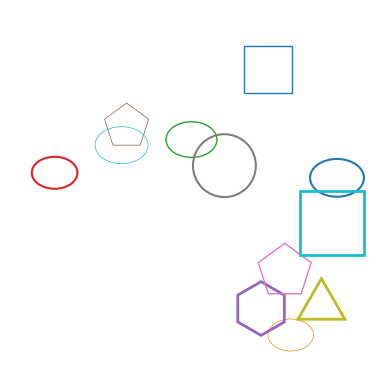[{"shape": "oval", "thickness": 1.5, "radius": 0.35, "center": [0.875, 0.538]}, {"shape": "square", "thickness": 1, "radius": 0.31, "center": [0.696, 0.819]}, {"shape": "oval", "thickness": 0.5, "radius": 0.3, "center": [0.755, 0.13]}, {"shape": "oval", "thickness": 1, "radius": 0.33, "center": [0.497, 0.637]}, {"shape": "oval", "thickness": 1.5, "radius": 0.3, "center": [0.142, 0.551]}, {"shape": "hexagon", "thickness": 2, "radius": 0.35, "center": [0.678, 0.199]}, {"shape": "pentagon", "thickness": 0.5, "radius": 0.3, "center": [0.329, 0.672]}, {"shape": "pentagon", "thickness": 1, "radius": 0.36, "center": [0.74, 0.296]}, {"shape": "circle", "thickness": 1.5, "radius": 0.41, "center": [0.583, 0.57]}, {"shape": "triangle", "thickness": 2, "radius": 0.35, "center": [0.835, 0.206]}, {"shape": "oval", "thickness": 0.5, "radius": 0.34, "center": [0.316, 0.623]}, {"shape": "square", "thickness": 2, "radius": 0.42, "center": [0.863, 0.422]}]